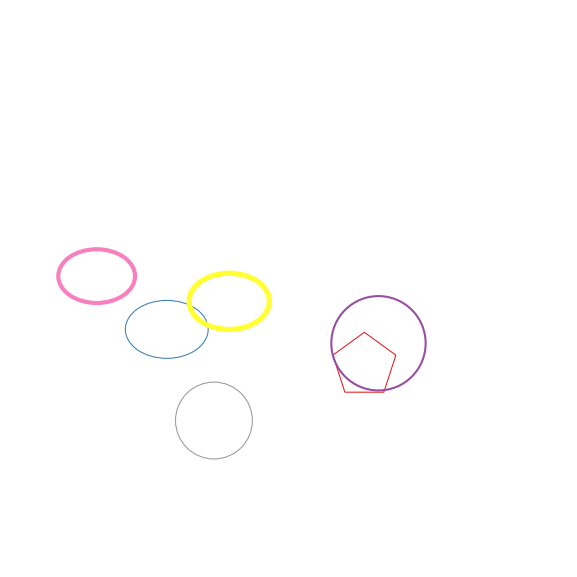[{"shape": "pentagon", "thickness": 0.5, "radius": 0.29, "center": [0.631, 0.366]}, {"shape": "oval", "thickness": 0.5, "radius": 0.36, "center": [0.289, 0.429]}, {"shape": "circle", "thickness": 1, "radius": 0.41, "center": [0.655, 0.405]}, {"shape": "oval", "thickness": 2.5, "radius": 0.35, "center": [0.397, 0.477]}, {"shape": "oval", "thickness": 2, "radius": 0.33, "center": [0.167, 0.521]}, {"shape": "circle", "thickness": 0.5, "radius": 0.33, "center": [0.37, 0.271]}]